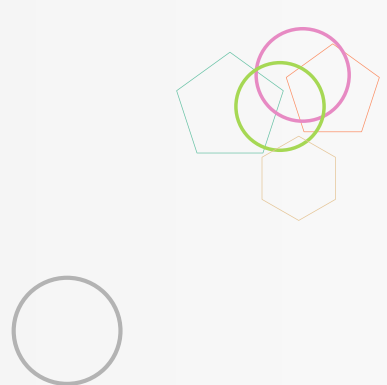[{"shape": "pentagon", "thickness": 0.5, "radius": 0.72, "center": [0.593, 0.72]}, {"shape": "pentagon", "thickness": 0.5, "radius": 0.63, "center": [0.859, 0.76]}, {"shape": "circle", "thickness": 2.5, "radius": 0.6, "center": [0.781, 0.805]}, {"shape": "circle", "thickness": 2.5, "radius": 0.57, "center": [0.723, 0.723]}, {"shape": "hexagon", "thickness": 0.5, "radius": 0.55, "center": [0.771, 0.537]}, {"shape": "circle", "thickness": 3, "radius": 0.69, "center": [0.173, 0.141]}]